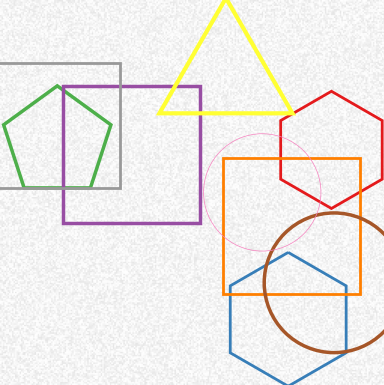[{"shape": "hexagon", "thickness": 2, "radius": 0.76, "center": [0.861, 0.611]}, {"shape": "hexagon", "thickness": 2, "radius": 0.87, "center": [0.749, 0.171]}, {"shape": "pentagon", "thickness": 2.5, "radius": 0.73, "center": [0.149, 0.63]}, {"shape": "square", "thickness": 2.5, "radius": 0.89, "center": [0.342, 0.599]}, {"shape": "square", "thickness": 2, "radius": 0.89, "center": [0.757, 0.413]}, {"shape": "triangle", "thickness": 3, "radius": 1.0, "center": [0.587, 0.805]}, {"shape": "circle", "thickness": 2.5, "radius": 0.91, "center": [0.868, 0.265]}, {"shape": "circle", "thickness": 0.5, "radius": 0.76, "center": [0.681, 0.5]}, {"shape": "square", "thickness": 2, "radius": 0.81, "center": [0.149, 0.675]}]